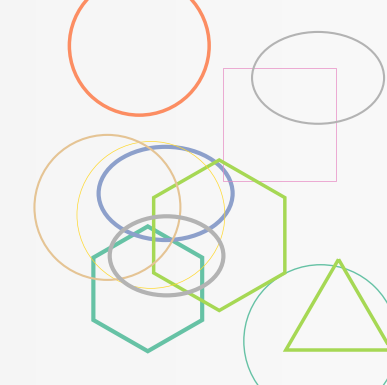[{"shape": "hexagon", "thickness": 3, "radius": 0.81, "center": [0.381, 0.25]}, {"shape": "circle", "thickness": 1, "radius": 0.99, "center": [0.828, 0.114]}, {"shape": "circle", "thickness": 2.5, "radius": 0.9, "center": [0.359, 0.881]}, {"shape": "oval", "thickness": 3, "radius": 0.86, "center": [0.427, 0.498]}, {"shape": "square", "thickness": 0.5, "radius": 0.73, "center": [0.722, 0.677]}, {"shape": "triangle", "thickness": 2.5, "radius": 0.79, "center": [0.874, 0.169]}, {"shape": "hexagon", "thickness": 2.5, "radius": 0.98, "center": [0.566, 0.389]}, {"shape": "circle", "thickness": 0.5, "radius": 0.95, "center": [0.389, 0.442]}, {"shape": "circle", "thickness": 1.5, "radius": 0.94, "center": [0.277, 0.461]}, {"shape": "oval", "thickness": 1.5, "radius": 0.85, "center": [0.821, 0.798]}, {"shape": "oval", "thickness": 3, "radius": 0.73, "center": [0.43, 0.336]}]